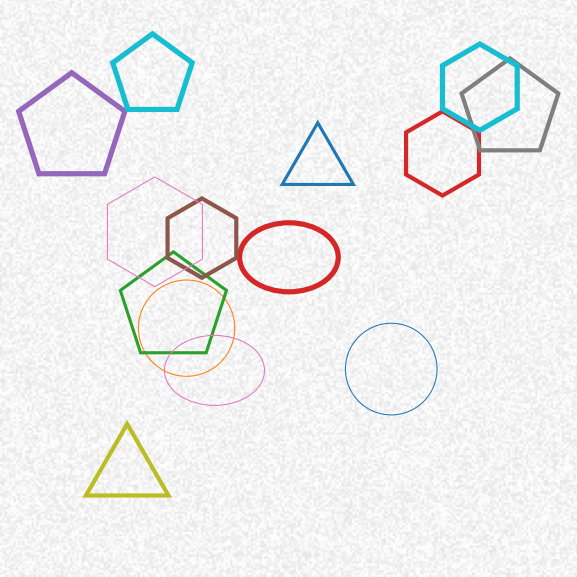[{"shape": "circle", "thickness": 0.5, "radius": 0.4, "center": [0.677, 0.36]}, {"shape": "triangle", "thickness": 1.5, "radius": 0.36, "center": [0.55, 0.715]}, {"shape": "circle", "thickness": 0.5, "radius": 0.42, "center": [0.323, 0.431]}, {"shape": "pentagon", "thickness": 1.5, "radius": 0.48, "center": [0.3, 0.466]}, {"shape": "oval", "thickness": 2.5, "radius": 0.43, "center": [0.5, 0.554]}, {"shape": "hexagon", "thickness": 2, "radius": 0.36, "center": [0.766, 0.733]}, {"shape": "pentagon", "thickness": 2.5, "radius": 0.48, "center": [0.124, 0.777]}, {"shape": "hexagon", "thickness": 2, "radius": 0.34, "center": [0.35, 0.587]}, {"shape": "hexagon", "thickness": 0.5, "radius": 0.47, "center": [0.268, 0.598]}, {"shape": "oval", "thickness": 0.5, "radius": 0.43, "center": [0.371, 0.358]}, {"shape": "pentagon", "thickness": 2, "radius": 0.44, "center": [0.883, 0.81]}, {"shape": "triangle", "thickness": 2, "radius": 0.41, "center": [0.22, 0.182]}, {"shape": "hexagon", "thickness": 2.5, "radius": 0.37, "center": [0.831, 0.848]}, {"shape": "pentagon", "thickness": 2.5, "radius": 0.36, "center": [0.264, 0.868]}]